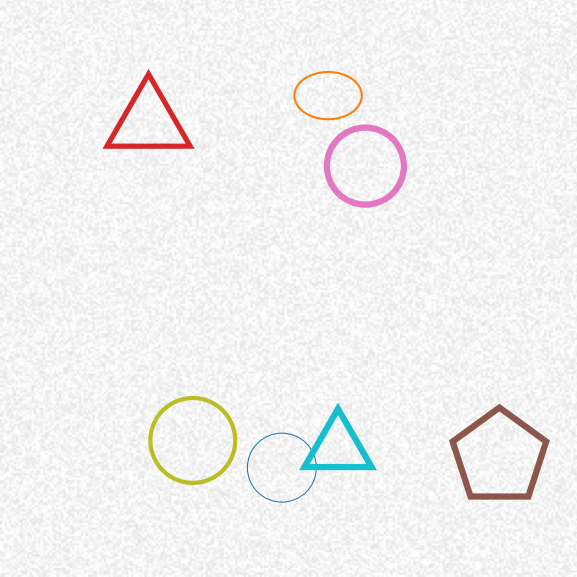[{"shape": "circle", "thickness": 0.5, "radius": 0.3, "center": [0.488, 0.189]}, {"shape": "oval", "thickness": 1, "radius": 0.29, "center": [0.568, 0.834]}, {"shape": "triangle", "thickness": 2.5, "radius": 0.42, "center": [0.257, 0.788]}, {"shape": "pentagon", "thickness": 3, "radius": 0.43, "center": [0.865, 0.208]}, {"shape": "circle", "thickness": 3, "radius": 0.33, "center": [0.633, 0.712]}, {"shape": "circle", "thickness": 2, "radius": 0.37, "center": [0.334, 0.236]}, {"shape": "triangle", "thickness": 3, "radius": 0.34, "center": [0.585, 0.224]}]